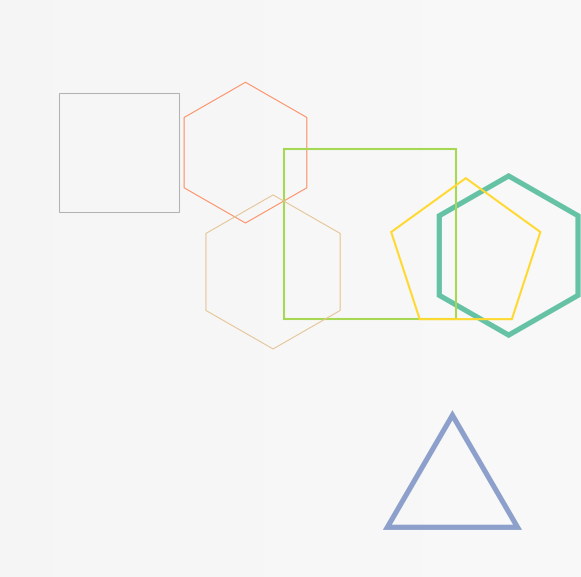[{"shape": "hexagon", "thickness": 2.5, "radius": 0.69, "center": [0.875, 0.557]}, {"shape": "hexagon", "thickness": 0.5, "radius": 0.61, "center": [0.422, 0.735]}, {"shape": "triangle", "thickness": 2.5, "radius": 0.65, "center": [0.778, 0.151]}, {"shape": "square", "thickness": 1, "radius": 0.74, "center": [0.637, 0.594]}, {"shape": "pentagon", "thickness": 1, "radius": 0.67, "center": [0.801, 0.556]}, {"shape": "hexagon", "thickness": 0.5, "radius": 0.67, "center": [0.47, 0.528]}, {"shape": "square", "thickness": 0.5, "radius": 0.52, "center": [0.204, 0.735]}]